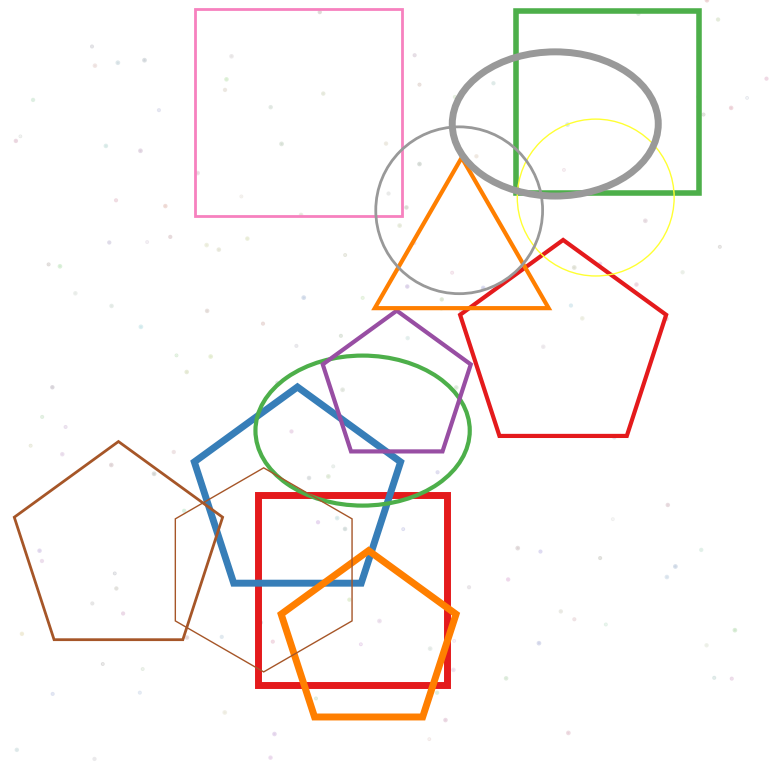[{"shape": "square", "thickness": 2.5, "radius": 0.62, "center": [0.458, 0.234]}, {"shape": "pentagon", "thickness": 1.5, "radius": 0.7, "center": [0.731, 0.548]}, {"shape": "pentagon", "thickness": 2.5, "radius": 0.7, "center": [0.386, 0.357]}, {"shape": "oval", "thickness": 1.5, "radius": 0.7, "center": [0.471, 0.441]}, {"shape": "square", "thickness": 2, "radius": 0.59, "center": [0.789, 0.868]}, {"shape": "pentagon", "thickness": 1.5, "radius": 0.51, "center": [0.515, 0.496]}, {"shape": "triangle", "thickness": 1.5, "radius": 0.65, "center": [0.6, 0.665]}, {"shape": "pentagon", "thickness": 2.5, "radius": 0.6, "center": [0.479, 0.165]}, {"shape": "circle", "thickness": 0.5, "radius": 0.51, "center": [0.774, 0.743]}, {"shape": "pentagon", "thickness": 1, "radius": 0.71, "center": [0.154, 0.284]}, {"shape": "hexagon", "thickness": 0.5, "radius": 0.66, "center": [0.342, 0.26]}, {"shape": "square", "thickness": 1, "radius": 0.67, "center": [0.388, 0.854]}, {"shape": "oval", "thickness": 2.5, "radius": 0.67, "center": [0.721, 0.839]}, {"shape": "circle", "thickness": 1, "radius": 0.54, "center": [0.596, 0.727]}]